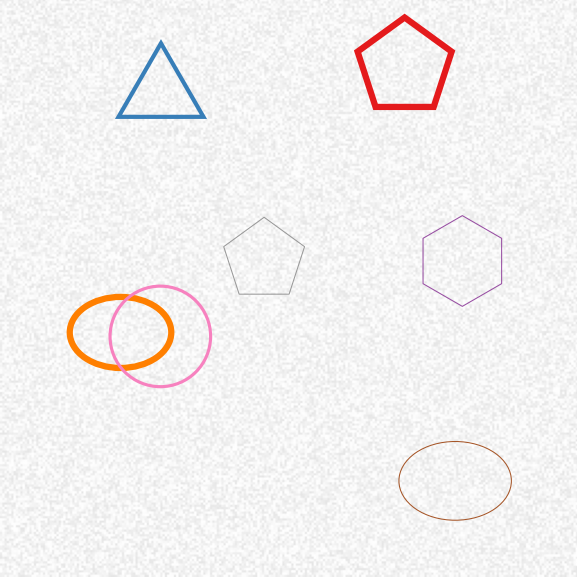[{"shape": "pentagon", "thickness": 3, "radius": 0.43, "center": [0.701, 0.883]}, {"shape": "triangle", "thickness": 2, "radius": 0.42, "center": [0.279, 0.839]}, {"shape": "hexagon", "thickness": 0.5, "radius": 0.39, "center": [0.801, 0.547]}, {"shape": "oval", "thickness": 3, "radius": 0.44, "center": [0.209, 0.423]}, {"shape": "oval", "thickness": 0.5, "radius": 0.49, "center": [0.788, 0.166]}, {"shape": "circle", "thickness": 1.5, "radius": 0.44, "center": [0.278, 0.417]}, {"shape": "pentagon", "thickness": 0.5, "radius": 0.37, "center": [0.457, 0.549]}]